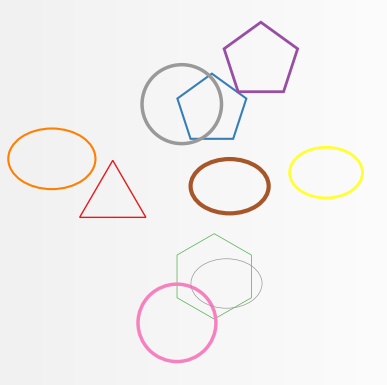[{"shape": "triangle", "thickness": 1, "radius": 0.49, "center": [0.291, 0.485]}, {"shape": "pentagon", "thickness": 1.5, "radius": 0.47, "center": [0.547, 0.715]}, {"shape": "hexagon", "thickness": 0.5, "radius": 0.55, "center": [0.553, 0.282]}, {"shape": "pentagon", "thickness": 2, "radius": 0.5, "center": [0.673, 0.842]}, {"shape": "oval", "thickness": 1.5, "radius": 0.56, "center": [0.134, 0.587]}, {"shape": "oval", "thickness": 2, "radius": 0.47, "center": [0.842, 0.552]}, {"shape": "oval", "thickness": 3, "radius": 0.5, "center": [0.593, 0.516]}, {"shape": "circle", "thickness": 2.5, "radius": 0.5, "center": [0.457, 0.161]}, {"shape": "circle", "thickness": 2.5, "radius": 0.51, "center": [0.469, 0.729]}, {"shape": "oval", "thickness": 0.5, "radius": 0.46, "center": [0.585, 0.264]}]